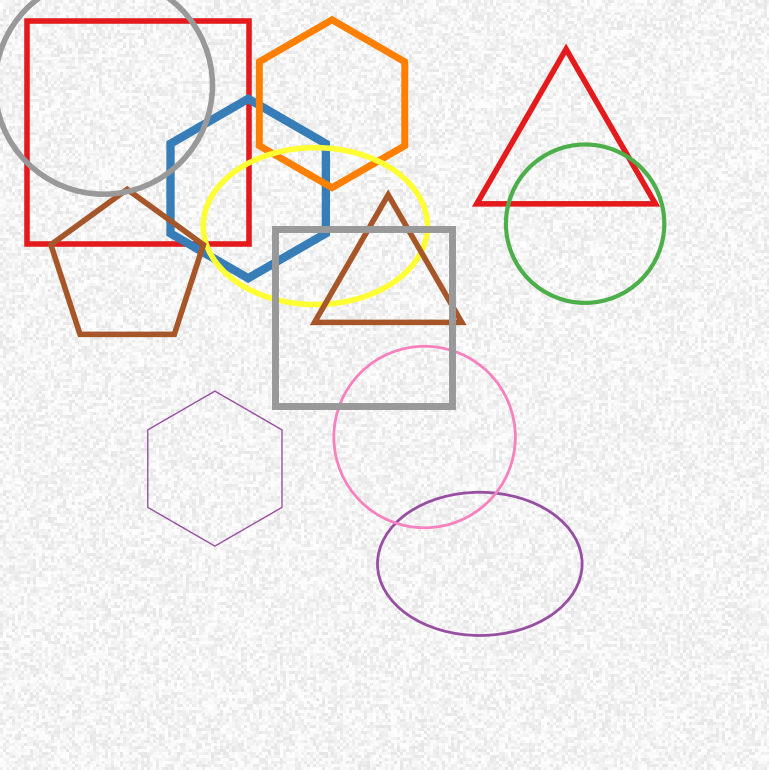[{"shape": "square", "thickness": 2, "radius": 0.72, "center": [0.179, 0.828]}, {"shape": "triangle", "thickness": 2, "radius": 0.67, "center": [0.735, 0.802]}, {"shape": "hexagon", "thickness": 3, "radius": 0.58, "center": [0.322, 0.755]}, {"shape": "circle", "thickness": 1.5, "radius": 0.51, "center": [0.76, 0.71]}, {"shape": "hexagon", "thickness": 0.5, "radius": 0.5, "center": [0.279, 0.391]}, {"shape": "oval", "thickness": 1, "radius": 0.66, "center": [0.623, 0.268]}, {"shape": "hexagon", "thickness": 2.5, "radius": 0.55, "center": [0.431, 0.865]}, {"shape": "oval", "thickness": 2, "radius": 0.73, "center": [0.41, 0.706]}, {"shape": "triangle", "thickness": 2, "radius": 0.55, "center": [0.504, 0.637]}, {"shape": "pentagon", "thickness": 2, "radius": 0.52, "center": [0.165, 0.65]}, {"shape": "circle", "thickness": 1, "radius": 0.59, "center": [0.551, 0.432]}, {"shape": "square", "thickness": 2.5, "radius": 0.57, "center": [0.473, 0.588]}, {"shape": "circle", "thickness": 2, "radius": 0.71, "center": [0.135, 0.889]}]